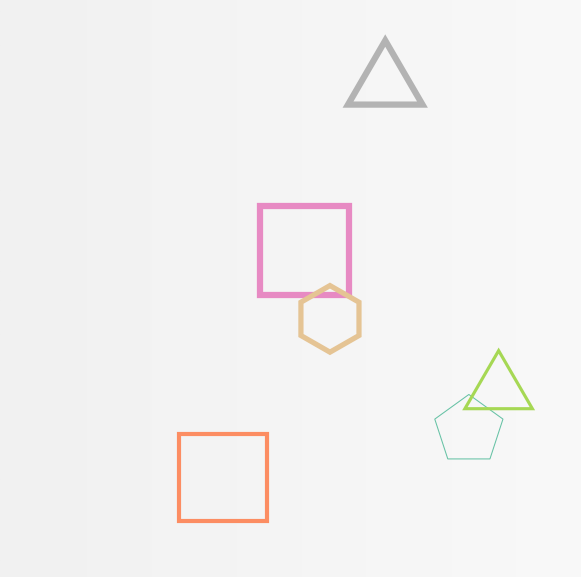[{"shape": "pentagon", "thickness": 0.5, "radius": 0.31, "center": [0.807, 0.254]}, {"shape": "square", "thickness": 2, "radius": 0.38, "center": [0.383, 0.172]}, {"shape": "square", "thickness": 3, "radius": 0.39, "center": [0.524, 0.565]}, {"shape": "triangle", "thickness": 1.5, "radius": 0.34, "center": [0.858, 0.325]}, {"shape": "hexagon", "thickness": 2.5, "radius": 0.29, "center": [0.568, 0.447]}, {"shape": "triangle", "thickness": 3, "radius": 0.37, "center": [0.663, 0.855]}]